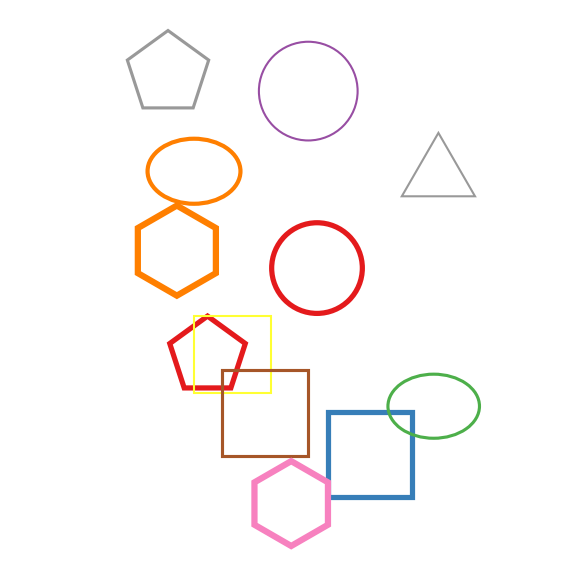[{"shape": "pentagon", "thickness": 2.5, "radius": 0.34, "center": [0.359, 0.383]}, {"shape": "circle", "thickness": 2.5, "radius": 0.39, "center": [0.549, 0.535]}, {"shape": "square", "thickness": 2.5, "radius": 0.37, "center": [0.641, 0.212]}, {"shape": "oval", "thickness": 1.5, "radius": 0.4, "center": [0.751, 0.296]}, {"shape": "circle", "thickness": 1, "radius": 0.43, "center": [0.534, 0.841]}, {"shape": "hexagon", "thickness": 3, "radius": 0.39, "center": [0.306, 0.565]}, {"shape": "oval", "thickness": 2, "radius": 0.4, "center": [0.336, 0.703]}, {"shape": "square", "thickness": 1, "radius": 0.33, "center": [0.402, 0.385]}, {"shape": "square", "thickness": 1.5, "radius": 0.37, "center": [0.46, 0.284]}, {"shape": "hexagon", "thickness": 3, "radius": 0.37, "center": [0.504, 0.127]}, {"shape": "pentagon", "thickness": 1.5, "radius": 0.37, "center": [0.291, 0.872]}, {"shape": "triangle", "thickness": 1, "radius": 0.37, "center": [0.759, 0.696]}]